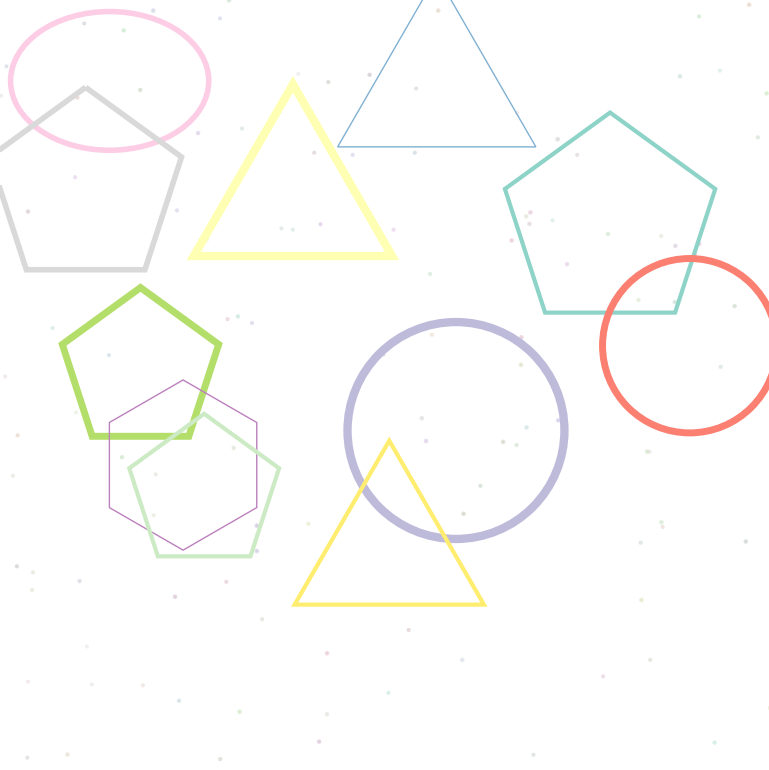[{"shape": "pentagon", "thickness": 1.5, "radius": 0.72, "center": [0.792, 0.71]}, {"shape": "triangle", "thickness": 3, "radius": 0.74, "center": [0.38, 0.742]}, {"shape": "circle", "thickness": 3, "radius": 0.7, "center": [0.592, 0.441]}, {"shape": "circle", "thickness": 2.5, "radius": 0.57, "center": [0.896, 0.551]}, {"shape": "triangle", "thickness": 0.5, "radius": 0.74, "center": [0.567, 0.884]}, {"shape": "pentagon", "thickness": 2.5, "radius": 0.53, "center": [0.182, 0.52]}, {"shape": "oval", "thickness": 2, "radius": 0.64, "center": [0.142, 0.895]}, {"shape": "pentagon", "thickness": 2, "radius": 0.65, "center": [0.111, 0.756]}, {"shape": "hexagon", "thickness": 0.5, "radius": 0.55, "center": [0.238, 0.396]}, {"shape": "pentagon", "thickness": 1.5, "radius": 0.51, "center": [0.265, 0.36]}, {"shape": "triangle", "thickness": 1.5, "radius": 0.71, "center": [0.506, 0.286]}]